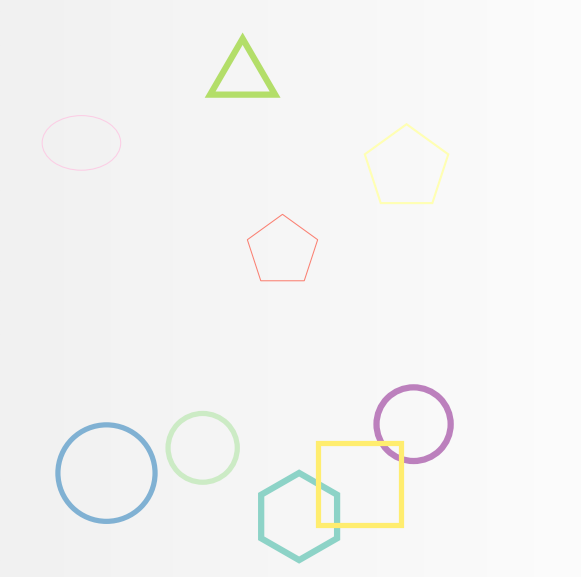[{"shape": "hexagon", "thickness": 3, "radius": 0.38, "center": [0.515, 0.105]}, {"shape": "pentagon", "thickness": 1, "radius": 0.38, "center": [0.699, 0.709]}, {"shape": "pentagon", "thickness": 0.5, "radius": 0.32, "center": [0.486, 0.564]}, {"shape": "circle", "thickness": 2.5, "radius": 0.42, "center": [0.183, 0.18]}, {"shape": "triangle", "thickness": 3, "radius": 0.32, "center": [0.417, 0.868]}, {"shape": "oval", "thickness": 0.5, "radius": 0.34, "center": [0.14, 0.752]}, {"shape": "circle", "thickness": 3, "radius": 0.32, "center": [0.712, 0.265]}, {"shape": "circle", "thickness": 2.5, "radius": 0.3, "center": [0.349, 0.224]}, {"shape": "square", "thickness": 2.5, "radius": 0.36, "center": [0.618, 0.161]}]